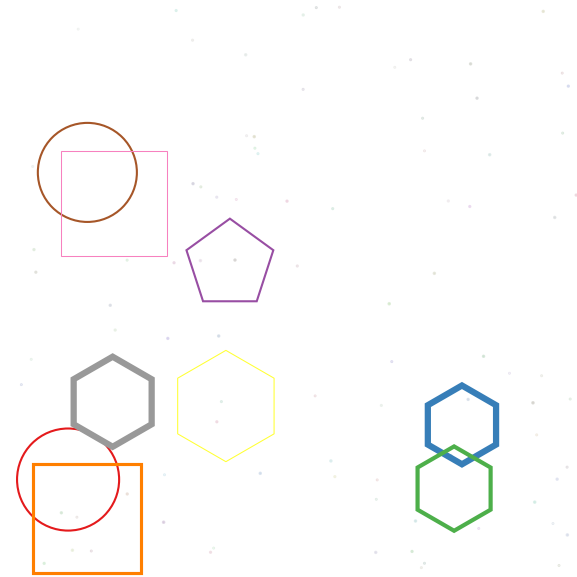[{"shape": "circle", "thickness": 1, "radius": 0.44, "center": [0.118, 0.169]}, {"shape": "hexagon", "thickness": 3, "radius": 0.34, "center": [0.8, 0.263]}, {"shape": "hexagon", "thickness": 2, "radius": 0.37, "center": [0.786, 0.153]}, {"shape": "pentagon", "thickness": 1, "radius": 0.4, "center": [0.398, 0.541]}, {"shape": "square", "thickness": 1.5, "radius": 0.47, "center": [0.151, 0.102]}, {"shape": "hexagon", "thickness": 0.5, "radius": 0.48, "center": [0.391, 0.296]}, {"shape": "circle", "thickness": 1, "radius": 0.43, "center": [0.151, 0.701]}, {"shape": "square", "thickness": 0.5, "radius": 0.46, "center": [0.197, 0.647]}, {"shape": "hexagon", "thickness": 3, "radius": 0.39, "center": [0.195, 0.303]}]